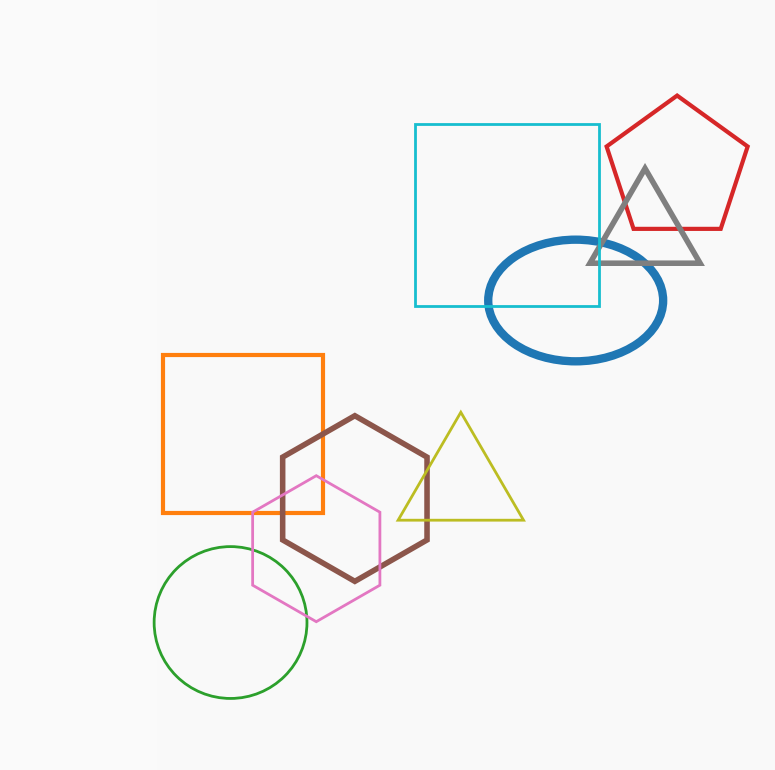[{"shape": "oval", "thickness": 3, "radius": 0.56, "center": [0.743, 0.61]}, {"shape": "square", "thickness": 1.5, "radius": 0.51, "center": [0.314, 0.437]}, {"shape": "circle", "thickness": 1, "radius": 0.49, "center": [0.297, 0.192]}, {"shape": "pentagon", "thickness": 1.5, "radius": 0.48, "center": [0.874, 0.78]}, {"shape": "hexagon", "thickness": 2, "radius": 0.54, "center": [0.458, 0.353]}, {"shape": "hexagon", "thickness": 1, "radius": 0.47, "center": [0.408, 0.287]}, {"shape": "triangle", "thickness": 2, "radius": 0.41, "center": [0.832, 0.699]}, {"shape": "triangle", "thickness": 1, "radius": 0.47, "center": [0.595, 0.371]}, {"shape": "square", "thickness": 1, "radius": 0.59, "center": [0.654, 0.721]}]